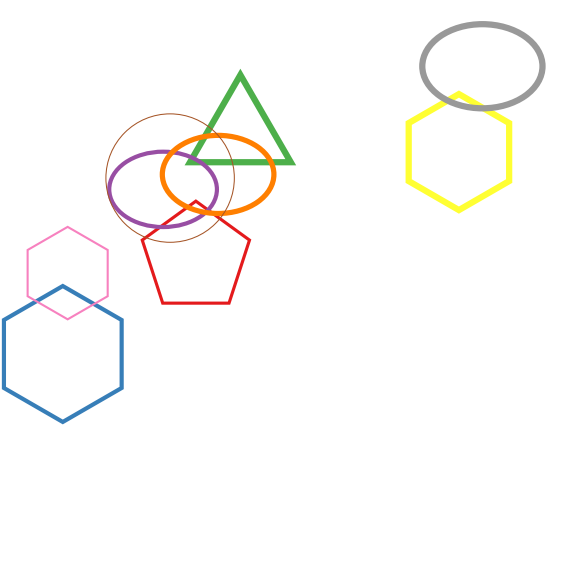[{"shape": "pentagon", "thickness": 1.5, "radius": 0.49, "center": [0.339, 0.553]}, {"shape": "hexagon", "thickness": 2, "radius": 0.59, "center": [0.109, 0.386]}, {"shape": "triangle", "thickness": 3, "radius": 0.5, "center": [0.416, 0.769]}, {"shape": "oval", "thickness": 2, "radius": 0.47, "center": [0.282, 0.671]}, {"shape": "oval", "thickness": 2.5, "radius": 0.48, "center": [0.378, 0.697]}, {"shape": "hexagon", "thickness": 3, "radius": 0.5, "center": [0.795, 0.736]}, {"shape": "circle", "thickness": 0.5, "radius": 0.56, "center": [0.295, 0.691]}, {"shape": "hexagon", "thickness": 1, "radius": 0.4, "center": [0.117, 0.526]}, {"shape": "oval", "thickness": 3, "radius": 0.52, "center": [0.835, 0.884]}]